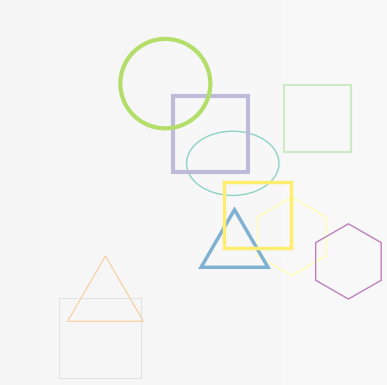[{"shape": "oval", "thickness": 1, "radius": 0.6, "center": [0.601, 0.576]}, {"shape": "hexagon", "thickness": 1, "radius": 0.51, "center": [0.753, 0.386]}, {"shape": "square", "thickness": 3, "radius": 0.49, "center": [0.543, 0.652]}, {"shape": "triangle", "thickness": 2.5, "radius": 0.5, "center": [0.605, 0.356]}, {"shape": "triangle", "thickness": 0.5, "radius": 0.56, "center": [0.272, 0.222]}, {"shape": "circle", "thickness": 3, "radius": 0.58, "center": [0.427, 0.783]}, {"shape": "square", "thickness": 0.5, "radius": 0.52, "center": [0.258, 0.122]}, {"shape": "hexagon", "thickness": 1, "radius": 0.49, "center": [0.899, 0.321]}, {"shape": "square", "thickness": 1.5, "radius": 0.43, "center": [0.819, 0.692]}, {"shape": "square", "thickness": 2.5, "radius": 0.43, "center": [0.665, 0.442]}]